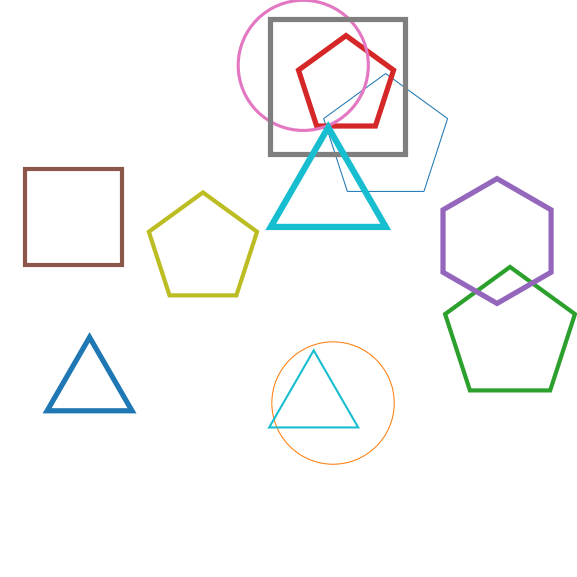[{"shape": "pentagon", "thickness": 0.5, "radius": 0.56, "center": [0.668, 0.759]}, {"shape": "triangle", "thickness": 2.5, "radius": 0.42, "center": [0.155, 0.33]}, {"shape": "circle", "thickness": 0.5, "radius": 0.53, "center": [0.577, 0.301]}, {"shape": "pentagon", "thickness": 2, "radius": 0.59, "center": [0.883, 0.419]}, {"shape": "pentagon", "thickness": 2.5, "radius": 0.43, "center": [0.599, 0.851]}, {"shape": "hexagon", "thickness": 2.5, "radius": 0.54, "center": [0.861, 0.582]}, {"shape": "square", "thickness": 2, "radius": 0.42, "center": [0.128, 0.623]}, {"shape": "circle", "thickness": 1.5, "radius": 0.56, "center": [0.525, 0.886]}, {"shape": "square", "thickness": 2.5, "radius": 0.58, "center": [0.585, 0.849]}, {"shape": "pentagon", "thickness": 2, "radius": 0.49, "center": [0.351, 0.567]}, {"shape": "triangle", "thickness": 3, "radius": 0.57, "center": [0.568, 0.664]}, {"shape": "triangle", "thickness": 1, "radius": 0.44, "center": [0.543, 0.303]}]